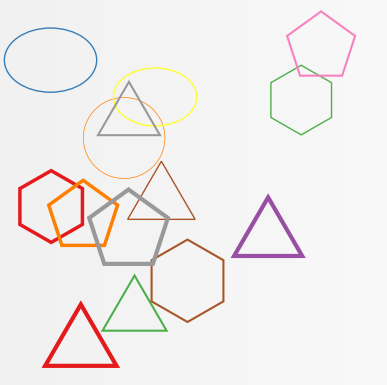[{"shape": "hexagon", "thickness": 2.5, "radius": 0.47, "center": [0.132, 0.464]}, {"shape": "triangle", "thickness": 3, "radius": 0.53, "center": [0.209, 0.103]}, {"shape": "oval", "thickness": 1, "radius": 0.6, "center": [0.13, 0.844]}, {"shape": "triangle", "thickness": 1.5, "radius": 0.48, "center": [0.347, 0.189]}, {"shape": "hexagon", "thickness": 1, "radius": 0.45, "center": [0.777, 0.74]}, {"shape": "triangle", "thickness": 3, "radius": 0.51, "center": [0.692, 0.386]}, {"shape": "pentagon", "thickness": 2.5, "radius": 0.47, "center": [0.215, 0.438]}, {"shape": "circle", "thickness": 0.5, "radius": 0.53, "center": [0.32, 0.642]}, {"shape": "oval", "thickness": 1, "radius": 0.54, "center": [0.4, 0.748]}, {"shape": "triangle", "thickness": 1, "radius": 0.5, "center": [0.416, 0.481]}, {"shape": "hexagon", "thickness": 1.5, "radius": 0.53, "center": [0.484, 0.271]}, {"shape": "pentagon", "thickness": 1.5, "radius": 0.46, "center": [0.829, 0.878]}, {"shape": "pentagon", "thickness": 3, "radius": 0.53, "center": [0.332, 0.401]}, {"shape": "triangle", "thickness": 1.5, "radius": 0.46, "center": [0.333, 0.695]}]